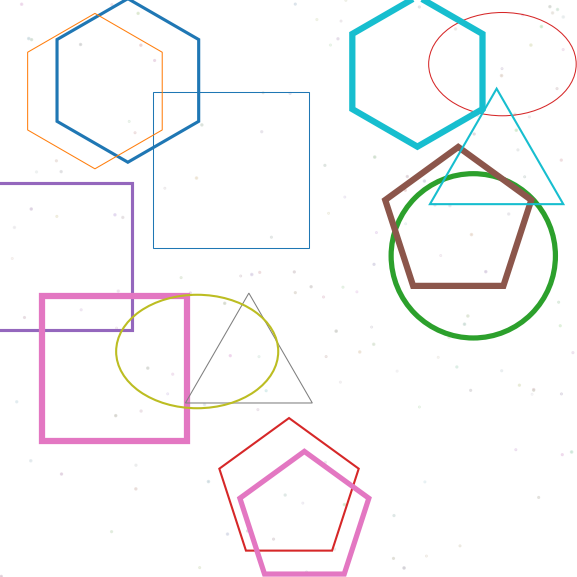[{"shape": "hexagon", "thickness": 1.5, "radius": 0.71, "center": [0.221, 0.86]}, {"shape": "square", "thickness": 0.5, "radius": 0.68, "center": [0.399, 0.704]}, {"shape": "hexagon", "thickness": 0.5, "radius": 0.67, "center": [0.164, 0.841]}, {"shape": "circle", "thickness": 2.5, "radius": 0.71, "center": [0.82, 0.556]}, {"shape": "oval", "thickness": 0.5, "radius": 0.64, "center": [0.87, 0.888]}, {"shape": "pentagon", "thickness": 1, "radius": 0.63, "center": [0.5, 0.148]}, {"shape": "square", "thickness": 1.5, "radius": 0.64, "center": [0.101, 0.554]}, {"shape": "pentagon", "thickness": 3, "radius": 0.66, "center": [0.794, 0.612]}, {"shape": "square", "thickness": 3, "radius": 0.63, "center": [0.198, 0.361]}, {"shape": "pentagon", "thickness": 2.5, "radius": 0.59, "center": [0.527, 0.1]}, {"shape": "triangle", "thickness": 0.5, "radius": 0.63, "center": [0.431, 0.365]}, {"shape": "oval", "thickness": 1, "radius": 0.7, "center": [0.341, 0.39]}, {"shape": "triangle", "thickness": 1, "radius": 0.67, "center": [0.86, 0.712]}, {"shape": "hexagon", "thickness": 3, "radius": 0.65, "center": [0.723, 0.875]}]